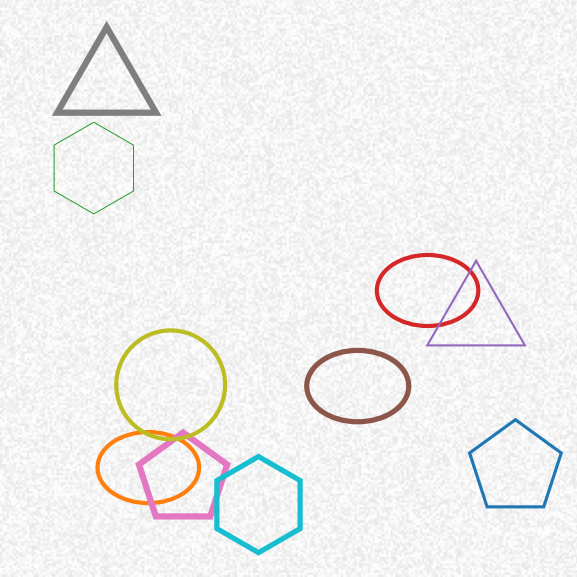[{"shape": "pentagon", "thickness": 1.5, "radius": 0.42, "center": [0.892, 0.189]}, {"shape": "oval", "thickness": 2, "radius": 0.44, "center": [0.257, 0.19]}, {"shape": "hexagon", "thickness": 0.5, "radius": 0.4, "center": [0.162, 0.708]}, {"shape": "oval", "thickness": 2, "radius": 0.44, "center": [0.74, 0.496]}, {"shape": "triangle", "thickness": 1, "radius": 0.49, "center": [0.824, 0.45]}, {"shape": "oval", "thickness": 2.5, "radius": 0.44, "center": [0.619, 0.331]}, {"shape": "pentagon", "thickness": 3, "radius": 0.4, "center": [0.317, 0.17]}, {"shape": "triangle", "thickness": 3, "radius": 0.49, "center": [0.185, 0.853]}, {"shape": "circle", "thickness": 2, "radius": 0.47, "center": [0.296, 0.333]}, {"shape": "hexagon", "thickness": 2.5, "radius": 0.42, "center": [0.448, 0.125]}]